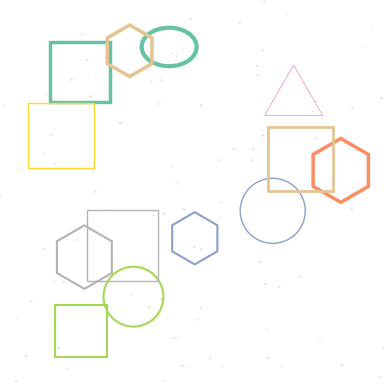[{"shape": "oval", "thickness": 3, "radius": 0.36, "center": [0.439, 0.878]}, {"shape": "square", "thickness": 2.5, "radius": 0.39, "center": [0.207, 0.813]}, {"shape": "hexagon", "thickness": 2.5, "radius": 0.41, "center": [0.885, 0.557]}, {"shape": "circle", "thickness": 1, "radius": 0.42, "center": [0.708, 0.452]}, {"shape": "hexagon", "thickness": 1.5, "radius": 0.34, "center": [0.506, 0.381]}, {"shape": "triangle", "thickness": 0.5, "radius": 0.44, "center": [0.763, 0.744]}, {"shape": "circle", "thickness": 1.5, "radius": 0.39, "center": [0.347, 0.229]}, {"shape": "square", "thickness": 1.5, "radius": 0.34, "center": [0.21, 0.14]}, {"shape": "square", "thickness": 1, "radius": 0.42, "center": [0.158, 0.649]}, {"shape": "hexagon", "thickness": 2.5, "radius": 0.33, "center": [0.337, 0.868]}, {"shape": "square", "thickness": 2, "radius": 0.42, "center": [0.781, 0.587]}, {"shape": "square", "thickness": 1, "radius": 0.46, "center": [0.318, 0.363]}, {"shape": "hexagon", "thickness": 1.5, "radius": 0.41, "center": [0.219, 0.332]}]